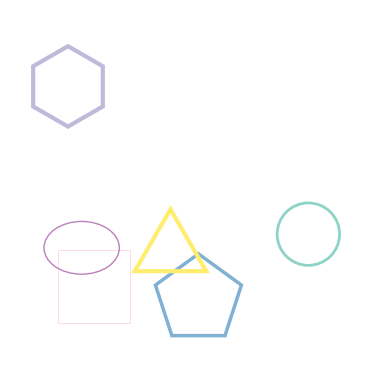[{"shape": "circle", "thickness": 2, "radius": 0.41, "center": [0.801, 0.392]}, {"shape": "hexagon", "thickness": 3, "radius": 0.52, "center": [0.177, 0.776]}, {"shape": "pentagon", "thickness": 2.5, "radius": 0.59, "center": [0.515, 0.223]}, {"shape": "square", "thickness": 0.5, "radius": 0.47, "center": [0.244, 0.257]}, {"shape": "oval", "thickness": 1, "radius": 0.49, "center": [0.212, 0.356]}, {"shape": "triangle", "thickness": 3, "radius": 0.54, "center": [0.443, 0.349]}]